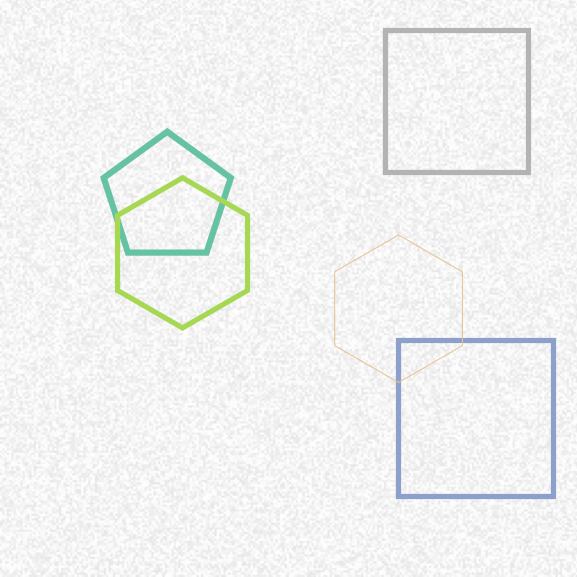[{"shape": "pentagon", "thickness": 3, "radius": 0.58, "center": [0.29, 0.655]}, {"shape": "square", "thickness": 2.5, "radius": 0.67, "center": [0.823, 0.275]}, {"shape": "hexagon", "thickness": 2.5, "radius": 0.65, "center": [0.316, 0.561]}, {"shape": "hexagon", "thickness": 0.5, "radius": 0.64, "center": [0.69, 0.465]}, {"shape": "square", "thickness": 2.5, "radius": 0.62, "center": [0.79, 0.824]}]